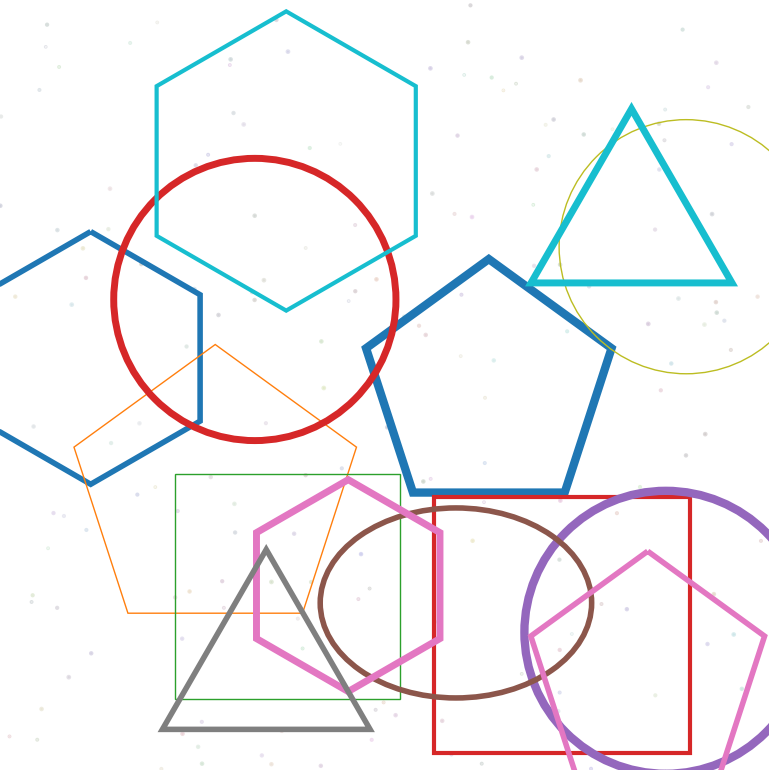[{"shape": "pentagon", "thickness": 3, "radius": 0.84, "center": [0.635, 0.496]}, {"shape": "hexagon", "thickness": 2, "radius": 0.82, "center": [0.118, 0.535]}, {"shape": "pentagon", "thickness": 0.5, "radius": 0.96, "center": [0.28, 0.36]}, {"shape": "square", "thickness": 0.5, "radius": 0.73, "center": [0.373, 0.239]}, {"shape": "square", "thickness": 1.5, "radius": 0.83, "center": [0.73, 0.188]}, {"shape": "circle", "thickness": 2.5, "radius": 0.92, "center": [0.331, 0.611]}, {"shape": "circle", "thickness": 3, "radius": 0.92, "center": [0.865, 0.179]}, {"shape": "oval", "thickness": 2, "radius": 0.88, "center": [0.592, 0.217]}, {"shape": "pentagon", "thickness": 2, "radius": 0.8, "center": [0.841, 0.125]}, {"shape": "hexagon", "thickness": 2.5, "radius": 0.69, "center": [0.452, 0.239]}, {"shape": "triangle", "thickness": 2, "radius": 0.78, "center": [0.346, 0.131]}, {"shape": "circle", "thickness": 0.5, "radius": 0.83, "center": [0.891, 0.68]}, {"shape": "hexagon", "thickness": 1.5, "radius": 0.97, "center": [0.372, 0.791]}, {"shape": "triangle", "thickness": 2.5, "radius": 0.75, "center": [0.82, 0.708]}]